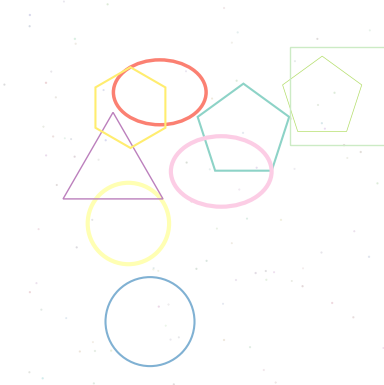[{"shape": "pentagon", "thickness": 1.5, "radius": 0.62, "center": [0.632, 0.658]}, {"shape": "circle", "thickness": 3, "radius": 0.53, "center": [0.333, 0.419]}, {"shape": "oval", "thickness": 2.5, "radius": 0.6, "center": [0.415, 0.76]}, {"shape": "circle", "thickness": 1.5, "radius": 0.58, "center": [0.39, 0.165]}, {"shape": "pentagon", "thickness": 0.5, "radius": 0.54, "center": [0.837, 0.746]}, {"shape": "oval", "thickness": 3, "radius": 0.65, "center": [0.575, 0.555]}, {"shape": "triangle", "thickness": 1, "radius": 0.75, "center": [0.294, 0.558]}, {"shape": "square", "thickness": 1, "radius": 0.64, "center": [0.881, 0.751]}, {"shape": "hexagon", "thickness": 1.5, "radius": 0.52, "center": [0.339, 0.721]}]